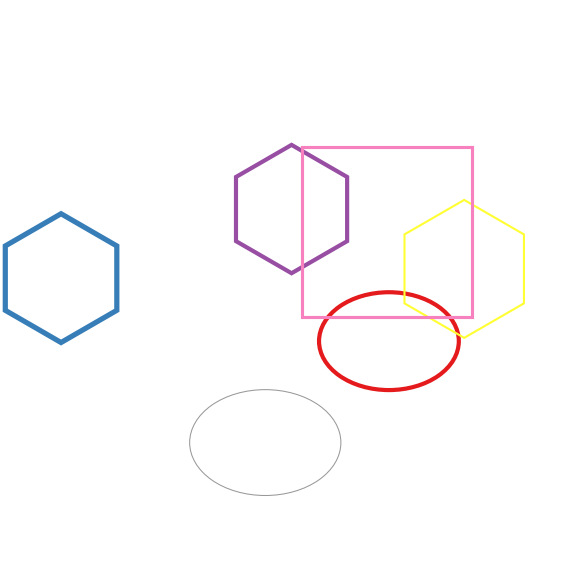[{"shape": "oval", "thickness": 2, "radius": 0.61, "center": [0.673, 0.408]}, {"shape": "hexagon", "thickness": 2.5, "radius": 0.56, "center": [0.106, 0.518]}, {"shape": "hexagon", "thickness": 2, "radius": 0.56, "center": [0.505, 0.637]}, {"shape": "hexagon", "thickness": 1, "radius": 0.6, "center": [0.804, 0.534]}, {"shape": "square", "thickness": 1.5, "radius": 0.74, "center": [0.67, 0.597]}, {"shape": "oval", "thickness": 0.5, "radius": 0.65, "center": [0.459, 0.233]}]